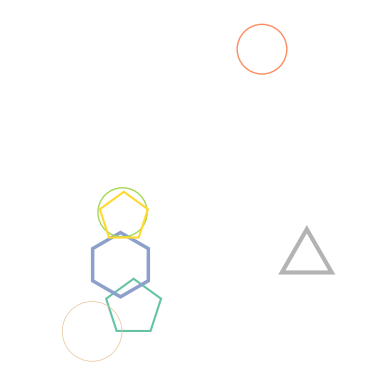[{"shape": "pentagon", "thickness": 1.5, "radius": 0.37, "center": [0.347, 0.201]}, {"shape": "circle", "thickness": 1, "radius": 0.32, "center": [0.681, 0.872]}, {"shape": "hexagon", "thickness": 2.5, "radius": 0.42, "center": [0.313, 0.312]}, {"shape": "circle", "thickness": 1, "radius": 0.32, "center": [0.318, 0.448]}, {"shape": "pentagon", "thickness": 1.5, "radius": 0.33, "center": [0.322, 0.436]}, {"shape": "circle", "thickness": 0.5, "radius": 0.39, "center": [0.239, 0.139]}, {"shape": "triangle", "thickness": 3, "radius": 0.37, "center": [0.797, 0.33]}]